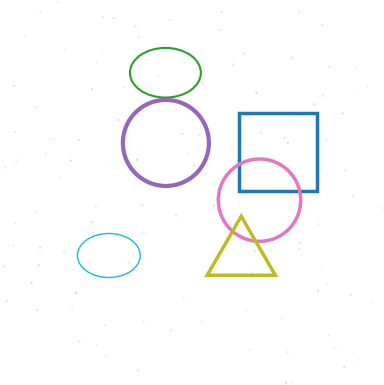[{"shape": "square", "thickness": 2.5, "radius": 0.51, "center": [0.723, 0.605]}, {"shape": "oval", "thickness": 1.5, "radius": 0.46, "center": [0.43, 0.811]}, {"shape": "circle", "thickness": 3, "radius": 0.56, "center": [0.431, 0.629]}, {"shape": "circle", "thickness": 2.5, "radius": 0.53, "center": [0.674, 0.48]}, {"shape": "triangle", "thickness": 2.5, "radius": 0.51, "center": [0.627, 0.336]}, {"shape": "oval", "thickness": 1, "radius": 0.41, "center": [0.283, 0.336]}]